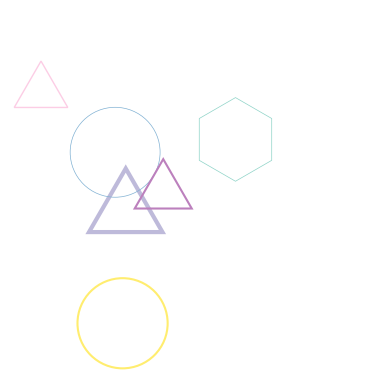[{"shape": "hexagon", "thickness": 0.5, "radius": 0.54, "center": [0.612, 0.638]}, {"shape": "triangle", "thickness": 3, "radius": 0.55, "center": [0.327, 0.452]}, {"shape": "circle", "thickness": 0.5, "radius": 0.58, "center": [0.299, 0.604]}, {"shape": "triangle", "thickness": 1, "radius": 0.4, "center": [0.107, 0.761]}, {"shape": "triangle", "thickness": 1.5, "radius": 0.43, "center": [0.424, 0.501]}, {"shape": "circle", "thickness": 1.5, "radius": 0.59, "center": [0.318, 0.16]}]